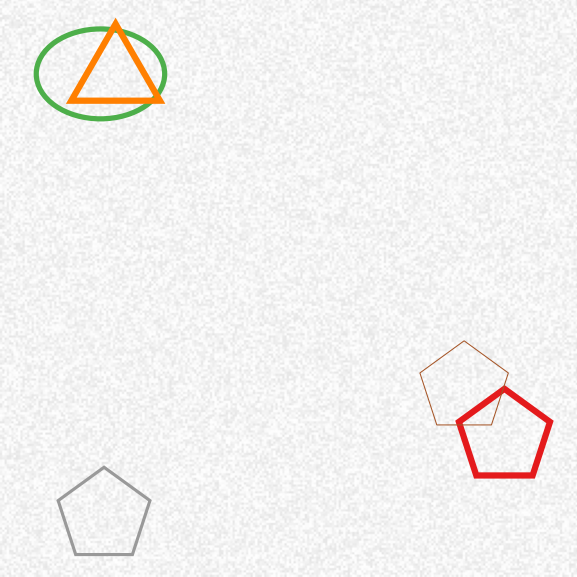[{"shape": "pentagon", "thickness": 3, "radius": 0.41, "center": [0.874, 0.243]}, {"shape": "oval", "thickness": 2.5, "radius": 0.56, "center": [0.174, 0.871]}, {"shape": "triangle", "thickness": 3, "radius": 0.44, "center": [0.2, 0.869]}, {"shape": "pentagon", "thickness": 0.5, "radius": 0.4, "center": [0.804, 0.328]}, {"shape": "pentagon", "thickness": 1.5, "radius": 0.42, "center": [0.18, 0.106]}]